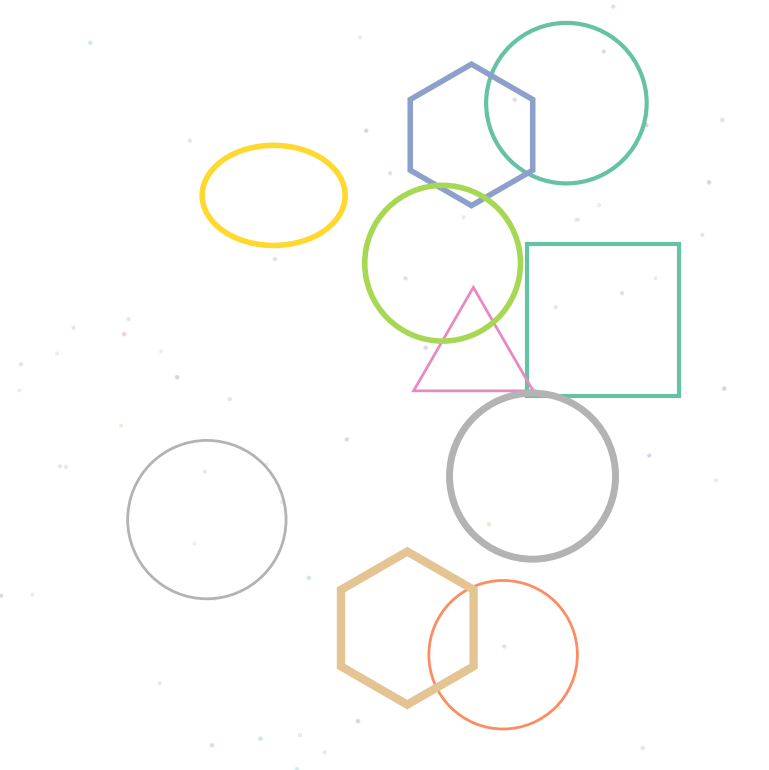[{"shape": "circle", "thickness": 1.5, "radius": 0.52, "center": [0.736, 0.866]}, {"shape": "square", "thickness": 1.5, "radius": 0.49, "center": [0.783, 0.585]}, {"shape": "circle", "thickness": 1, "radius": 0.48, "center": [0.653, 0.15]}, {"shape": "hexagon", "thickness": 2, "radius": 0.46, "center": [0.612, 0.825]}, {"shape": "triangle", "thickness": 1, "radius": 0.45, "center": [0.615, 0.537]}, {"shape": "circle", "thickness": 2, "radius": 0.51, "center": [0.575, 0.658]}, {"shape": "oval", "thickness": 2, "radius": 0.46, "center": [0.355, 0.746]}, {"shape": "hexagon", "thickness": 3, "radius": 0.5, "center": [0.529, 0.184]}, {"shape": "circle", "thickness": 2.5, "radius": 0.54, "center": [0.692, 0.382]}, {"shape": "circle", "thickness": 1, "radius": 0.51, "center": [0.269, 0.325]}]